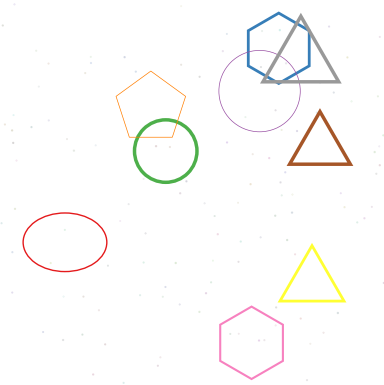[{"shape": "oval", "thickness": 1, "radius": 0.54, "center": [0.169, 0.371]}, {"shape": "hexagon", "thickness": 2, "radius": 0.46, "center": [0.724, 0.875]}, {"shape": "circle", "thickness": 2.5, "radius": 0.41, "center": [0.43, 0.608]}, {"shape": "circle", "thickness": 0.5, "radius": 0.53, "center": [0.674, 0.763]}, {"shape": "pentagon", "thickness": 0.5, "radius": 0.47, "center": [0.392, 0.72]}, {"shape": "triangle", "thickness": 2, "radius": 0.48, "center": [0.81, 0.266]}, {"shape": "triangle", "thickness": 2.5, "radius": 0.46, "center": [0.831, 0.619]}, {"shape": "hexagon", "thickness": 1.5, "radius": 0.47, "center": [0.653, 0.11]}, {"shape": "triangle", "thickness": 2.5, "radius": 0.57, "center": [0.781, 0.844]}]